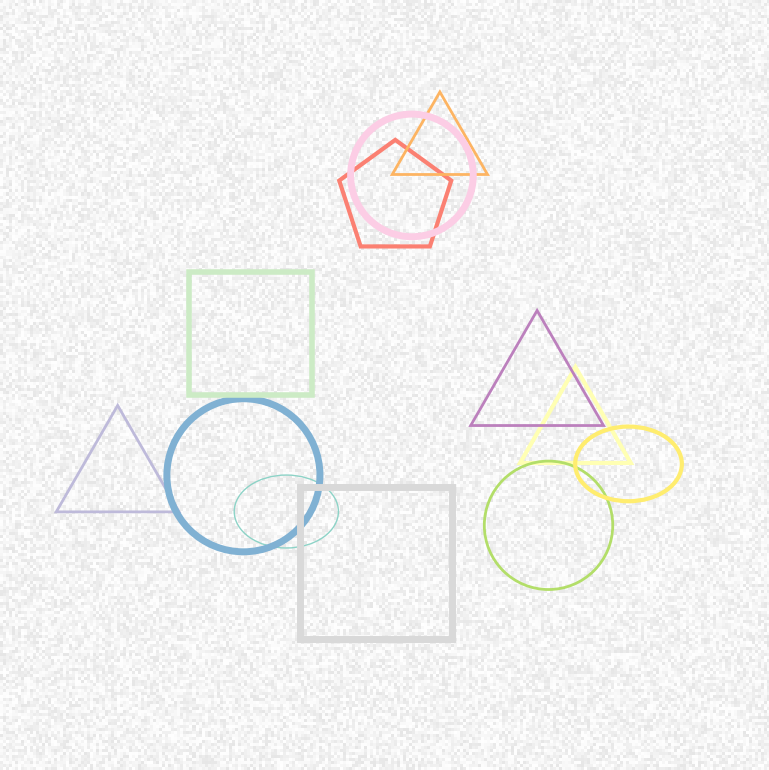[{"shape": "oval", "thickness": 0.5, "radius": 0.34, "center": [0.372, 0.336]}, {"shape": "triangle", "thickness": 1.5, "radius": 0.42, "center": [0.747, 0.44]}, {"shape": "triangle", "thickness": 1, "radius": 0.46, "center": [0.153, 0.381]}, {"shape": "pentagon", "thickness": 1.5, "radius": 0.38, "center": [0.513, 0.742]}, {"shape": "circle", "thickness": 2.5, "radius": 0.5, "center": [0.316, 0.383]}, {"shape": "triangle", "thickness": 1, "radius": 0.36, "center": [0.571, 0.809]}, {"shape": "circle", "thickness": 1, "radius": 0.42, "center": [0.712, 0.318]}, {"shape": "circle", "thickness": 2.5, "radius": 0.4, "center": [0.535, 0.772]}, {"shape": "square", "thickness": 2.5, "radius": 0.49, "center": [0.488, 0.269]}, {"shape": "triangle", "thickness": 1, "radius": 0.5, "center": [0.698, 0.497]}, {"shape": "square", "thickness": 2, "radius": 0.4, "center": [0.325, 0.567]}, {"shape": "oval", "thickness": 1.5, "radius": 0.35, "center": [0.816, 0.398]}]